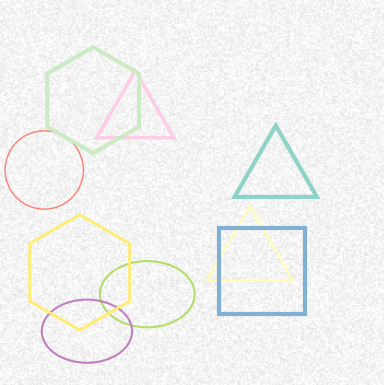[{"shape": "triangle", "thickness": 3, "radius": 0.62, "center": [0.716, 0.55]}, {"shape": "triangle", "thickness": 1.5, "radius": 0.65, "center": [0.649, 0.335]}, {"shape": "circle", "thickness": 1, "radius": 0.51, "center": [0.115, 0.559]}, {"shape": "square", "thickness": 3, "radius": 0.56, "center": [0.68, 0.295]}, {"shape": "oval", "thickness": 1.5, "radius": 0.61, "center": [0.383, 0.236]}, {"shape": "triangle", "thickness": 2.5, "radius": 0.58, "center": [0.351, 0.7]}, {"shape": "oval", "thickness": 1.5, "radius": 0.59, "center": [0.226, 0.14]}, {"shape": "hexagon", "thickness": 3, "radius": 0.69, "center": [0.242, 0.74]}, {"shape": "hexagon", "thickness": 2, "radius": 0.75, "center": [0.207, 0.292]}]